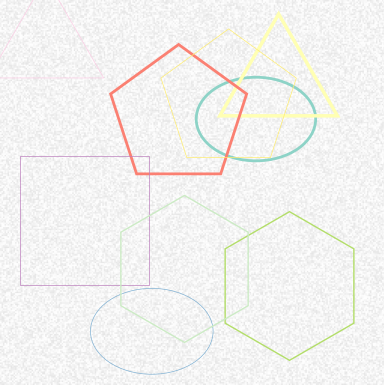[{"shape": "oval", "thickness": 2, "radius": 0.78, "center": [0.665, 0.691]}, {"shape": "triangle", "thickness": 2.5, "radius": 0.88, "center": [0.724, 0.787]}, {"shape": "pentagon", "thickness": 2, "radius": 0.93, "center": [0.464, 0.699]}, {"shape": "oval", "thickness": 0.5, "radius": 0.8, "center": [0.394, 0.139]}, {"shape": "hexagon", "thickness": 1, "radius": 0.97, "center": [0.752, 0.257]}, {"shape": "triangle", "thickness": 0.5, "radius": 0.87, "center": [0.119, 0.884]}, {"shape": "square", "thickness": 0.5, "radius": 0.84, "center": [0.219, 0.428]}, {"shape": "hexagon", "thickness": 1, "radius": 0.95, "center": [0.479, 0.301]}, {"shape": "pentagon", "thickness": 0.5, "radius": 0.92, "center": [0.594, 0.74]}]